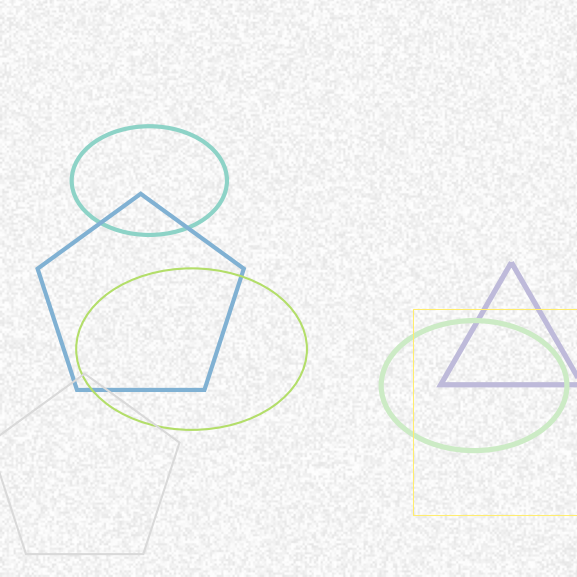[{"shape": "oval", "thickness": 2, "radius": 0.67, "center": [0.259, 0.686]}, {"shape": "triangle", "thickness": 2.5, "radius": 0.71, "center": [0.885, 0.404]}, {"shape": "pentagon", "thickness": 2, "radius": 0.94, "center": [0.244, 0.476]}, {"shape": "oval", "thickness": 1, "radius": 1.0, "center": [0.332, 0.395]}, {"shape": "pentagon", "thickness": 1, "radius": 0.86, "center": [0.147, 0.179]}, {"shape": "oval", "thickness": 2.5, "radius": 0.8, "center": [0.821, 0.331]}, {"shape": "square", "thickness": 0.5, "radius": 0.89, "center": [0.894, 0.286]}]